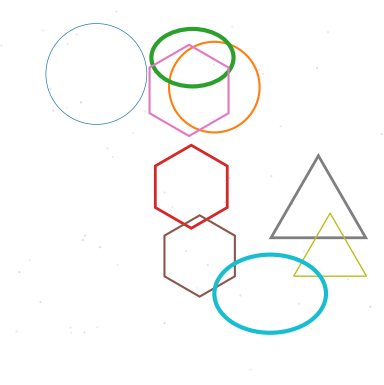[{"shape": "circle", "thickness": 0.5, "radius": 0.66, "center": [0.25, 0.808]}, {"shape": "circle", "thickness": 1.5, "radius": 0.59, "center": [0.557, 0.774]}, {"shape": "oval", "thickness": 3, "radius": 0.53, "center": [0.5, 0.85]}, {"shape": "hexagon", "thickness": 2, "radius": 0.54, "center": [0.497, 0.515]}, {"shape": "hexagon", "thickness": 1.5, "radius": 0.53, "center": [0.519, 0.335]}, {"shape": "hexagon", "thickness": 1.5, "radius": 0.59, "center": [0.491, 0.765]}, {"shape": "triangle", "thickness": 2, "radius": 0.71, "center": [0.827, 0.453]}, {"shape": "triangle", "thickness": 1, "radius": 0.55, "center": [0.857, 0.337]}, {"shape": "oval", "thickness": 3, "radius": 0.73, "center": [0.702, 0.237]}]